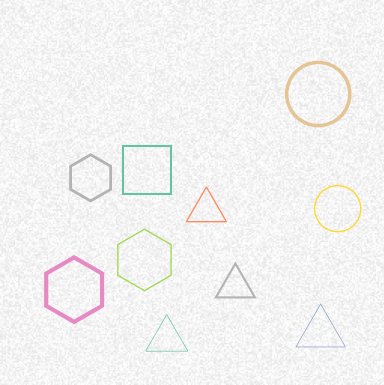[{"shape": "triangle", "thickness": 0.5, "radius": 0.32, "center": [0.433, 0.12]}, {"shape": "square", "thickness": 1.5, "radius": 0.31, "center": [0.381, 0.558]}, {"shape": "triangle", "thickness": 1, "radius": 0.3, "center": [0.536, 0.454]}, {"shape": "triangle", "thickness": 0.5, "radius": 0.37, "center": [0.833, 0.136]}, {"shape": "hexagon", "thickness": 3, "radius": 0.42, "center": [0.193, 0.248]}, {"shape": "hexagon", "thickness": 1, "radius": 0.4, "center": [0.375, 0.325]}, {"shape": "circle", "thickness": 1, "radius": 0.3, "center": [0.877, 0.458]}, {"shape": "circle", "thickness": 2.5, "radius": 0.41, "center": [0.827, 0.756]}, {"shape": "hexagon", "thickness": 2, "radius": 0.3, "center": [0.235, 0.538]}, {"shape": "triangle", "thickness": 1.5, "radius": 0.29, "center": [0.611, 0.257]}]